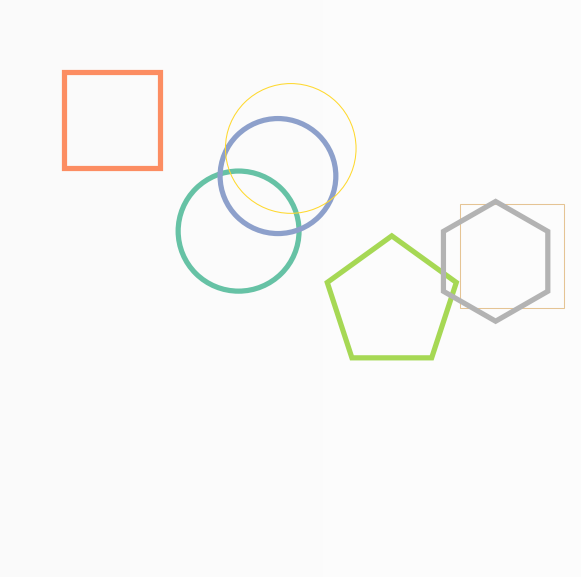[{"shape": "circle", "thickness": 2.5, "radius": 0.52, "center": [0.41, 0.599]}, {"shape": "square", "thickness": 2.5, "radius": 0.41, "center": [0.192, 0.791]}, {"shape": "circle", "thickness": 2.5, "radius": 0.5, "center": [0.478, 0.694]}, {"shape": "pentagon", "thickness": 2.5, "radius": 0.58, "center": [0.674, 0.474]}, {"shape": "circle", "thickness": 0.5, "radius": 0.56, "center": [0.5, 0.742]}, {"shape": "square", "thickness": 0.5, "radius": 0.45, "center": [0.881, 0.556]}, {"shape": "hexagon", "thickness": 2.5, "radius": 0.52, "center": [0.853, 0.547]}]